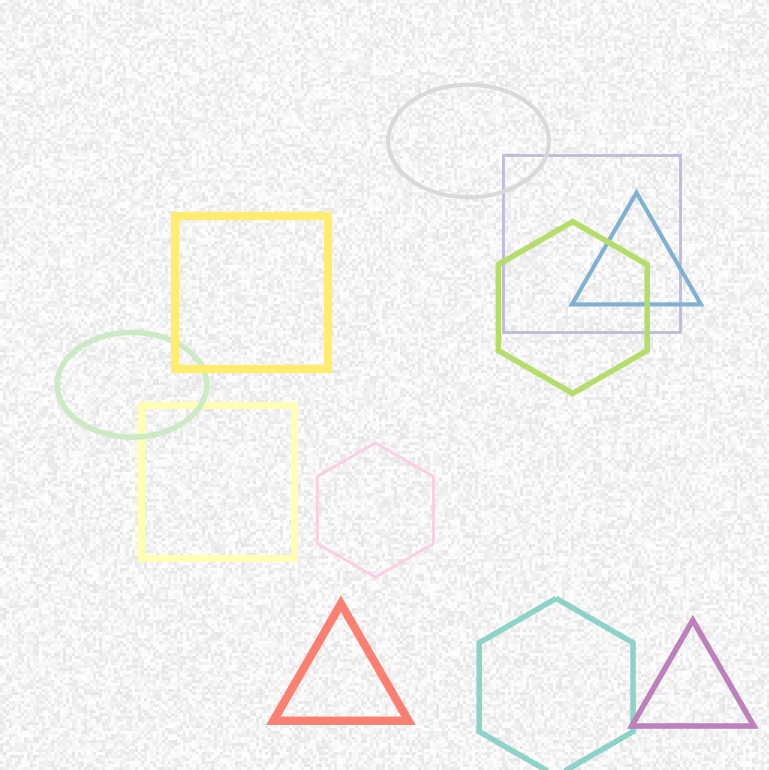[{"shape": "hexagon", "thickness": 2, "radius": 0.58, "center": [0.722, 0.108]}, {"shape": "square", "thickness": 2.5, "radius": 0.5, "center": [0.282, 0.375]}, {"shape": "square", "thickness": 1, "radius": 0.57, "center": [0.768, 0.684]}, {"shape": "triangle", "thickness": 3, "radius": 0.51, "center": [0.443, 0.115]}, {"shape": "triangle", "thickness": 1.5, "radius": 0.48, "center": [0.827, 0.653]}, {"shape": "hexagon", "thickness": 2, "radius": 0.56, "center": [0.744, 0.601]}, {"shape": "hexagon", "thickness": 1, "radius": 0.44, "center": [0.488, 0.338]}, {"shape": "oval", "thickness": 1.5, "radius": 0.52, "center": [0.609, 0.817]}, {"shape": "triangle", "thickness": 2, "radius": 0.46, "center": [0.9, 0.103]}, {"shape": "oval", "thickness": 2, "radius": 0.49, "center": [0.171, 0.5]}, {"shape": "square", "thickness": 3, "radius": 0.5, "center": [0.326, 0.62]}]